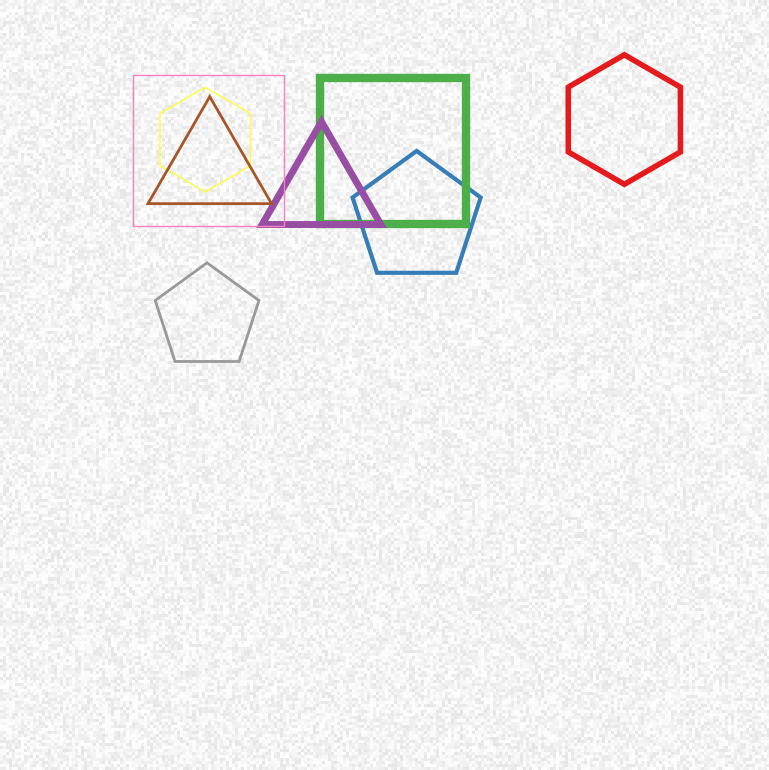[{"shape": "hexagon", "thickness": 2, "radius": 0.42, "center": [0.811, 0.845]}, {"shape": "pentagon", "thickness": 1.5, "radius": 0.44, "center": [0.541, 0.716]}, {"shape": "square", "thickness": 3, "radius": 0.48, "center": [0.511, 0.804]}, {"shape": "triangle", "thickness": 2.5, "radius": 0.45, "center": [0.418, 0.753]}, {"shape": "hexagon", "thickness": 0.5, "radius": 0.34, "center": [0.266, 0.819]}, {"shape": "triangle", "thickness": 1, "radius": 0.46, "center": [0.272, 0.782]}, {"shape": "square", "thickness": 0.5, "radius": 0.49, "center": [0.271, 0.804]}, {"shape": "pentagon", "thickness": 1, "radius": 0.35, "center": [0.269, 0.588]}]